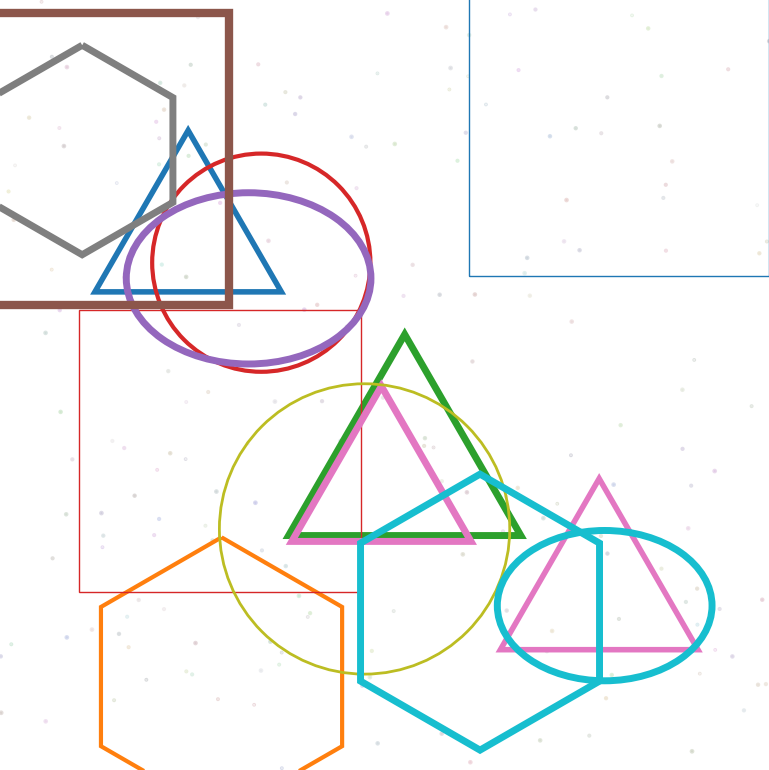[{"shape": "triangle", "thickness": 2, "radius": 0.7, "center": [0.244, 0.691]}, {"shape": "square", "thickness": 0.5, "radius": 0.97, "center": [0.804, 0.836]}, {"shape": "hexagon", "thickness": 1.5, "radius": 0.9, "center": [0.288, 0.121]}, {"shape": "triangle", "thickness": 2.5, "radius": 0.87, "center": [0.526, 0.392]}, {"shape": "square", "thickness": 0.5, "radius": 0.92, "center": [0.286, 0.414]}, {"shape": "circle", "thickness": 1.5, "radius": 0.71, "center": [0.339, 0.659]}, {"shape": "oval", "thickness": 2.5, "radius": 0.79, "center": [0.323, 0.638]}, {"shape": "square", "thickness": 3, "radius": 0.95, "center": [0.107, 0.793]}, {"shape": "triangle", "thickness": 2.5, "radius": 0.67, "center": [0.495, 0.364]}, {"shape": "triangle", "thickness": 2, "radius": 0.74, "center": [0.778, 0.23]}, {"shape": "hexagon", "thickness": 2.5, "radius": 0.68, "center": [0.107, 0.805]}, {"shape": "circle", "thickness": 1, "radius": 0.94, "center": [0.473, 0.313]}, {"shape": "hexagon", "thickness": 2.5, "radius": 0.9, "center": [0.623, 0.205]}, {"shape": "oval", "thickness": 2.5, "radius": 0.7, "center": [0.785, 0.213]}]